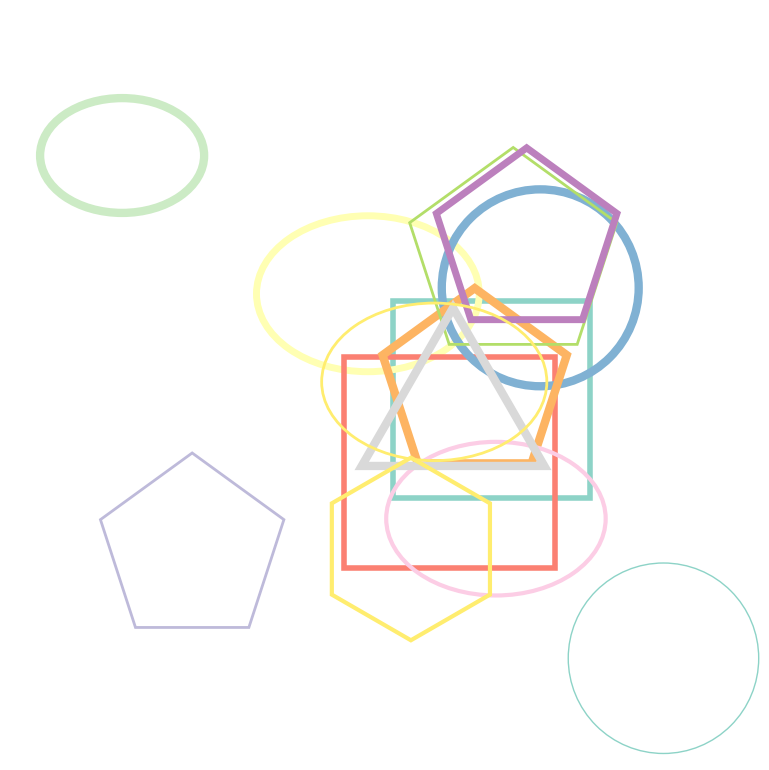[{"shape": "circle", "thickness": 0.5, "radius": 0.62, "center": [0.862, 0.145]}, {"shape": "square", "thickness": 2, "radius": 0.64, "center": [0.638, 0.482]}, {"shape": "oval", "thickness": 2.5, "radius": 0.72, "center": [0.478, 0.619]}, {"shape": "pentagon", "thickness": 1, "radius": 0.63, "center": [0.25, 0.286]}, {"shape": "square", "thickness": 2, "radius": 0.69, "center": [0.584, 0.4]}, {"shape": "circle", "thickness": 3, "radius": 0.64, "center": [0.702, 0.626]}, {"shape": "pentagon", "thickness": 3, "radius": 0.63, "center": [0.616, 0.5]}, {"shape": "pentagon", "thickness": 1, "radius": 0.71, "center": [0.666, 0.667]}, {"shape": "oval", "thickness": 1.5, "radius": 0.71, "center": [0.644, 0.326]}, {"shape": "triangle", "thickness": 3, "radius": 0.68, "center": [0.588, 0.463]}, {"shape": "pentagon", "thickness": 2.5, "radius": 0.62, "center": [0.684, 0.685]}, {"shape": "oval", "thickness": 3, "radius": 0.53, "center": [0.159, 0.798]}, {"shape": "hexagon", "thickness": 1.5, "radius": 0.59, "center": [0.534, 0.287]}, {"shape": "oval", "thickness": 1, "radius": 0.73, "center": [0.564, 0.504]}]